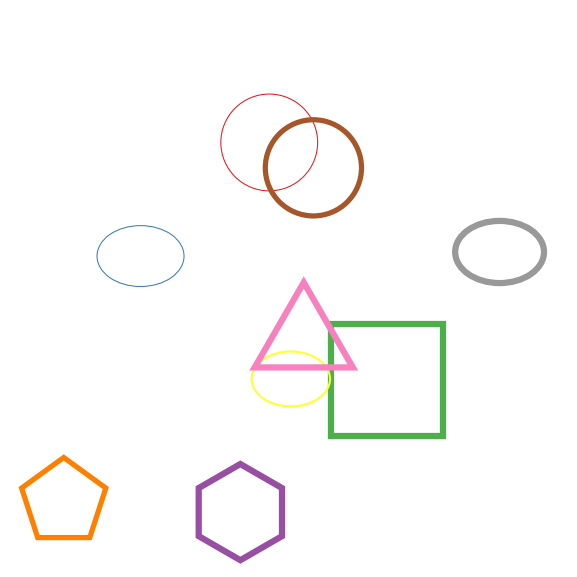[{"shape": "circle", "thickness": 0.5, "radius": 0.42, "center": [0.466, 0.752]}, {"shape": "oval", "thickness": 0.5, "radius": 0.38, "center": [0.243, 0.556]}, {"shape": "square", "thickness": 3, "radius": 0.48, "center": [0.67, 0.341]}, {"shape": "hexagon", "thickness": 3, "radius": 0.42, "center": [0.416, 0.112]}, {"shape": "pentagon", "thickness": 2.5, "radius": 0.38, "center": [0.11, 0.13]}, {"shape": "oval", "thickness": 1, "radius": 0.34, "center": [0.504, 0.343]}, {"shape": "circle", "thickness": 2.5, "radius": 0.42, "center": [0.543, 0.709]}, {"shape": "triangle", "thickness": 3, "radius": 0.49, "center": [0.526, 0.412]}, {"shape": "oval", "thickness": 3, "radius": 0.38, "center": [0.865, 0.563]}]